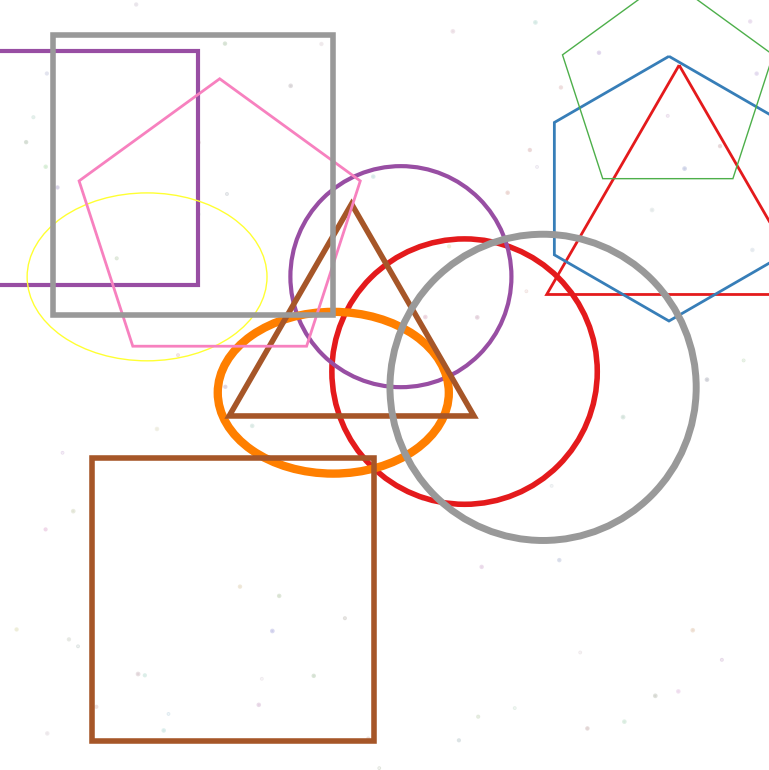[{"shape": "circle", "thickness": 2, "radius": 0.86, "center": [0.603, 0.517]}, {"shape": "triangle", "thickness": 1, "radius": 0.99, "center": [0.882, 0.717]}, {"shape": "hexagon", "thickness": 1, "radius": 0.86, "center": [0.869, 0.755]}, {"shape": "pentagon", "thickness": 0.5, "radius": 0.72, "center": [0.867, 0.884]}, {"shape": "square", "thickness": 1.5, "radius": 0.76, "center": [0.105, 0.782]}, {"shape": "circle", "thickness": 1.5, "radius": 0.72, "center": [0.521, 0.641]}, {"shape": "oval", "thickness": 3, "radius": 0.75, "center": [0.433, 0.49]}, {"shape": "oval", "thickness": 0.5, "radius": 0.78, "center": [0.191, 0.64]}, {"shape": "square", "thickness": 2, "radius": 0.92, "center": [0.303, 0.222]}, {"shape": "triangle", "thickness": 2, "radius": 0.92, "center": [0.457, 0.552]}, {"shape": "pentagon", "thickness": 1, "radius": 0.96, "center": [0.285, 0.706]}, {"shape": "circle", "thickness": 2.5, "radius": 0.99, "center": [0.705, 0.497]}, {"shape": "square", "thickness": 2, "radius": 0.91, "center": [0.251, 0.773]}]